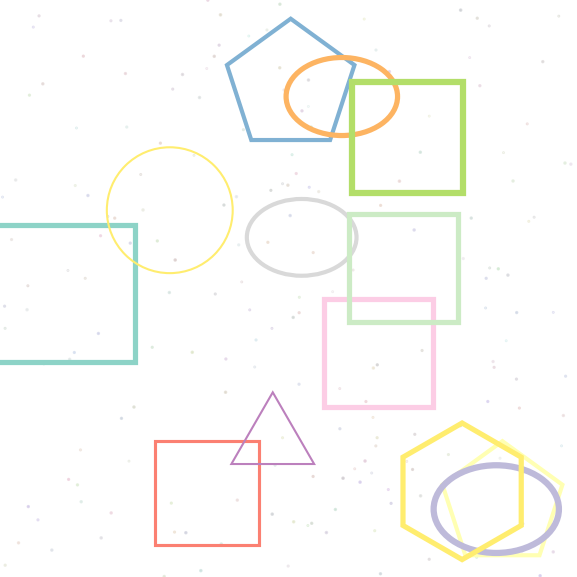[{"shape": "square", "thickness": 2.5, "radius": 0.59, "center": [0.115, 0.491]}, {"shape": "pentagon", "thickness": 2, "radius": 0.55, "center": [0.87, 0.126]}, {"shape": "oval", "thickness": 3, "radius": 0.54, "center": [0.859, 0.118]}, {"shape": "square", "thickness": 1.5, "radius": 0.45, "center": [0.359, 0.146]}, {"shape": "pentagon", "thickness": 2, "radius": 0.58, "center": [0.503, 0.851]}, {"shape": "oval", "thickness": 2.5, "radius": 0.48, "center": [0.592, 0.832]}, {"shape": "square", "thickness": 3, "radius": 0.48, "center": [0.705, 0.76]}, {"shape": "square", "thickness": 2.5, "radius": 0.47, "center": [0.655, 0.388]}, {"shape": "oval", "thickness": 2, "radius": 0.47, "center": [0.522, 0.588]}, {"shape": "triangle", "thickness": 1, "radius": 0.41, "center": [0.472, 0.237]}, {"shape": "square", "thickness": 2.5, "radius": 0.47, "center": [0.699, 0.535]}, {"shape": "circle", "thickness": 1, "radius": 0.54, "center": [0.294, 0.635]}, {"shape": "hexagon", "thickness": 2.5, "radius": 0.59, "center": [0.8, 0.148]}]